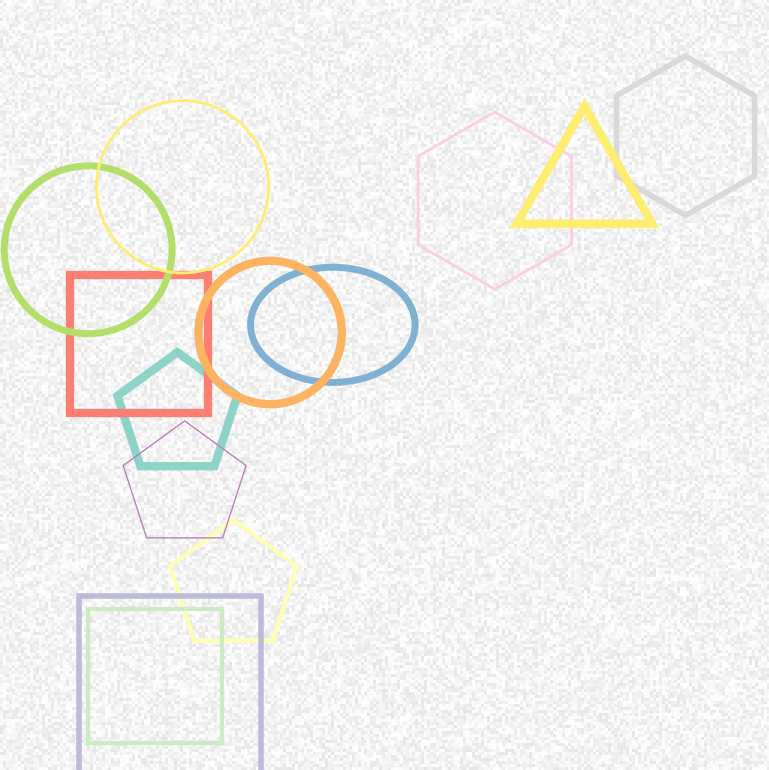[{"shape": "pentagon", "thickness": 3, "radius": 0.41, "center": [0.23, 0.461]}, {"shape": "pentagon", "thickness": 1.5, "radius": 0.43, "center": [0.303, 0.238]}, {"shape": "square", "thickness": 2, "radius": 0.59, "center": [0.221, 0.108]}, {"shape": "square", "thickness": 3, "radius": 0.45, "center": [0.18, 0.553]}, {"shape": "oval", "thickness": 2.5, "radius": 0.53, "center": [0.432, 0.578]}, {"shape": "circle", "thickness": 3, "radius": 0.47, "center": [0.351, 0.568]}, {"shape": "circle", "thickness": 2.5, "radius": 0.55, "center": [0.115, 0.676]}, {"shape": "hexagon", "thickness": 1, "radius": 0.58, "center": [0.643, 0.74]}, {"shape": "hexagon", "thickness": 2, "radius": 0.52, "center": [0.89, 0.824]}, {"shape": "pentagon", "thickness": 0.5, "radius": 0.42, "center": [0.24, 0.369]}, {"shape": "square", "thickness": 1.5, "radius": 0.44, "center": [0.201, 0.122]}, {"shape": "triangle", "thickness": 3, "radius": 0.51, "center": [0.759, 0.76]}, {"shape": "circle", "thickness": 1, "radius": 0.56, "center": [0.237, 0.757]}]